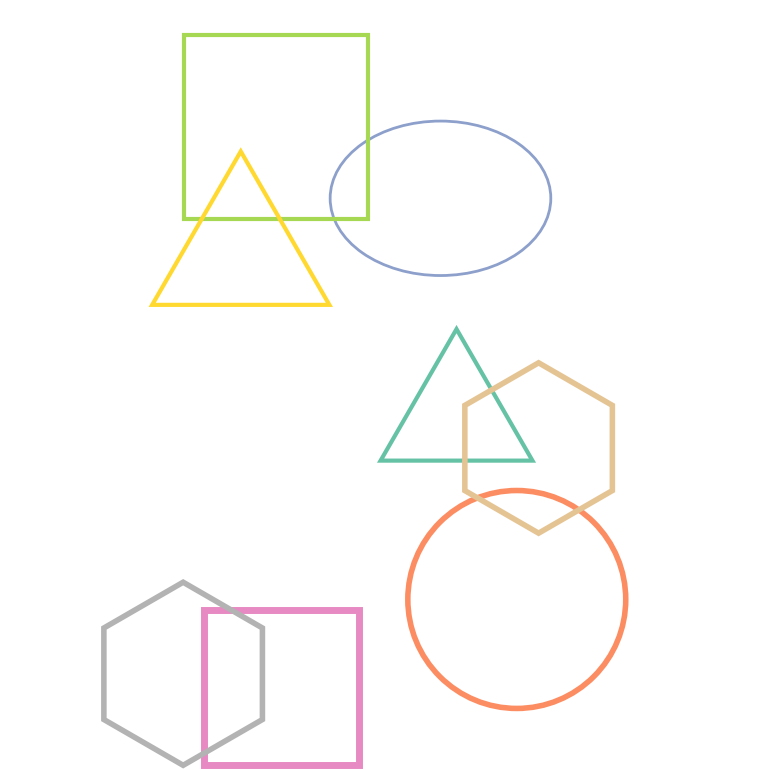[{"shape": "triangle", "thickness": 1.5, "radius": 0.57, "center": [0.593, 0.459]}, {"shape": "circle", "thickness": 2, "radius": 0.71, "center": [0.671, 0.221]}, {"shape": "oval", "thickness": 1, "radius": 0.72, "center": [0.572, 0.742]}, {"shape": "square", "thickness": 2.5, "radius": 0.5, "center": [0.366, 0.107]}, {"shape": "square", "thickness": 1.5, "radius": 0.6, "center": [0.359, 0.835]}, {"shape": "triangle", "thickness": 1.5, "radius": 0.66, "center": [0.313, 0.671]}, {"shape": "hexagon", "thickness": 2, "radius": 0.55, "center": [0.699, 0.418]}, {"shape": "hexagon", "thickness": 2, "radius": 0.59, "center": [0.238, 0.125]}]